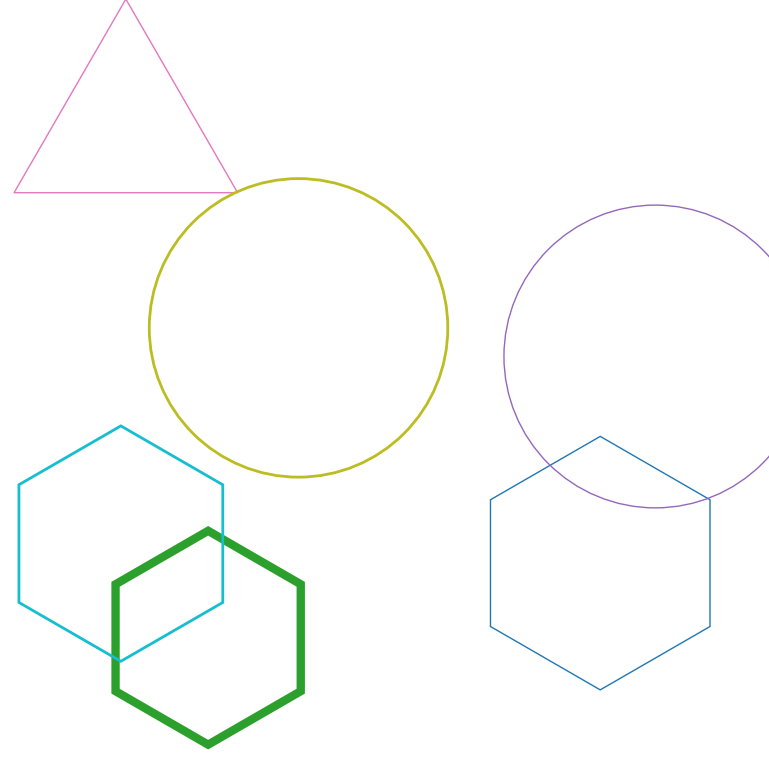[{"shape": "hexagon", "thickness": 0.5, "radius": 0.82, "center": [0.78, 0.269]}, {"shape": "hexagon", "thickness": 3, "radius": 0.69, "center": [0.27, 0.172]}, {"shape": "circle", "thickness": 0.5, "radius": 0.98, "center": [0.851, 0.537]}, {"shape": "triangle", "thickness": 0.5, "radius": 0.84, "center": [0.163, 0.834]}, {"shape": "circle", "thickness": 1, "radius": 0.97, "center": [0.388, 0.574]}, {"shape": "hexagon", "thickness": 1, "radius": 0.76, "center": [0.157, 0.294]}]